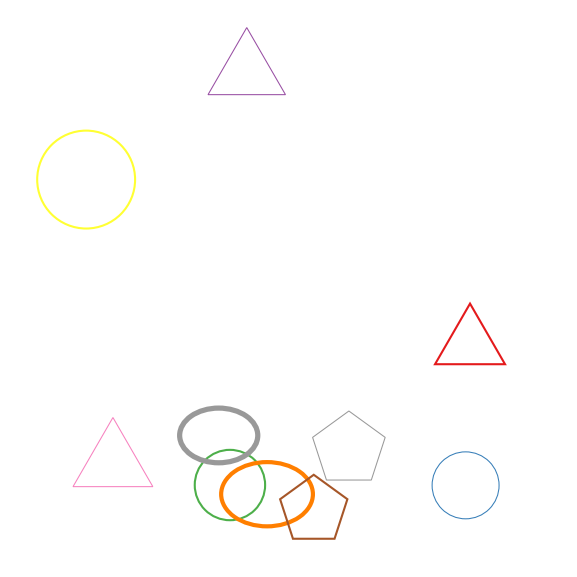[{"shape": "triangle", "thickness": 1, "radius": 0.35, "center": [0.814, 0.403]}, {"shape": "circle", "thickness": 0.5, "radius": 0.29, "center": [0.806, 0.159]}, {"shape": "circle", "thickness": 1, "radius": 0.3, "center": [0.398, 0.159]}, {"shape": "triangle", "thickness": 0.5, "radius": 0.39, "center": [0.427, 0.874]}, {"shape": "oval", "thickness": 2, "radius": 0.4, "center": [0.462, 0.143]}, {"shape": "circle", "thickness": 1, "radius": 0.42, "center": [0.149, 0.688]}, {"shape": "pentagon", "thickness": 1, "radius": 0.31, "center": [0.543, 0.116]}, {"shape": "triangle", "thickness": 0.5, "radius": 0.4, "center": [0.196, 0.196]}, {"shape": "pentagon", "thickness": 0.5, "radius": 0.33, "center": [0.604, 0.221]}, {"shape": "oval", "thickness": 2.5, "radius": 0.34, "center": [0.379, 0.245]}]